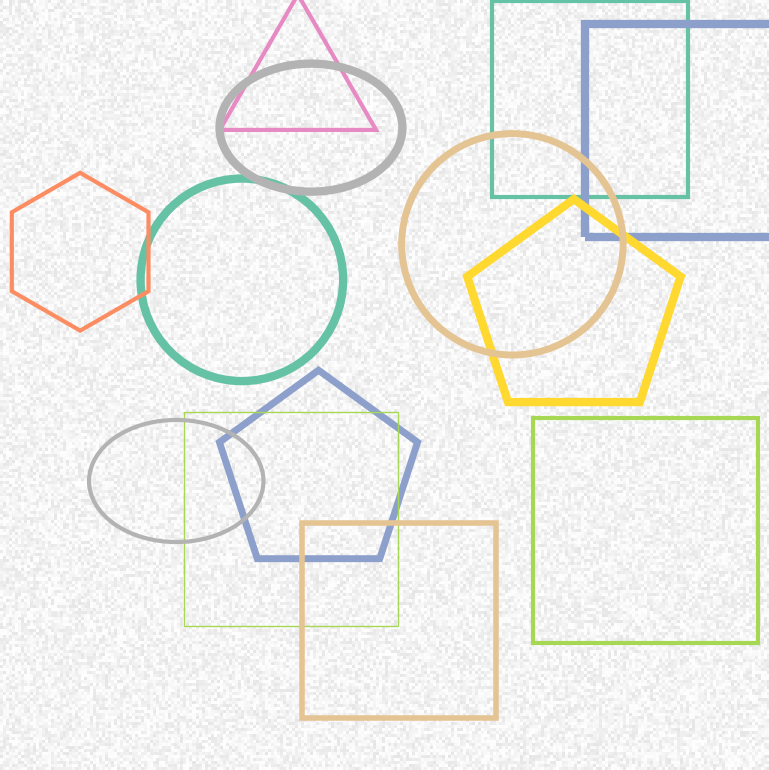[{"shape": "square", "thickness": 1.5, "radius": 0.64, "center": [0.766, 0.872]}, {"shape": "circle", "thickness": 3, "radius": 0.66, "center": [0.314, 0.637]}, {"shape": "hexagon", "thickness": 1.5, "radius": 0.51, "center": [0.104, 0.673]}, {"shape": "square", "thickness": 3, "radius": 0.69, "center": [0.897, 0.831]}, {"shape": "pentagon", "thickness": 2.5, "radius": 0.68, "center": [0.414, 0.384]}, {"shape": "triangle", "thickness": 1.5, "radius": 0.59, "center": [0.387, 0.89]}, {"shape": "square", "thickness": 0.5, "radius": 0.69, "center": [0.378, 0.326]}, {"shape": "square", "thickness": 1.5, "radius": 0.73, "center": [0.839, 0.312]}, {"shape": "pentagon", "thickness": 3, "radius": 0.73, "center": [0.745, 0.596]}, {"shape": "square", "thickness": 2, "radius": 0.63, "center": [0.518, 0.194]}, {"shape": "circle", "thickness": 2.5, "radius": 0.72, "center": [0.665, 0.683]}, {"shape": "oval", "thickness": 1.5, "radius": 0.57, "center": [0.229, 0.375]}, {"shape": "oval", "thickness": 3, "radius": 0.59, "center": [0.404, 0.834]}]